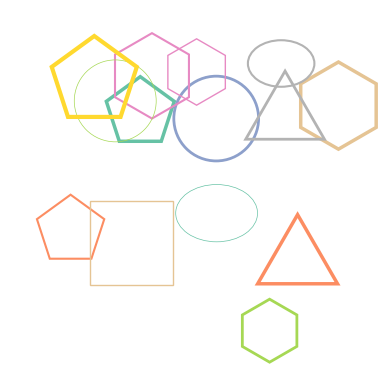[{"shape": "oval", "thickness": 0.5, "radius": 0.53, "center": [0.563, 0.446]}, {"shape": "pentagon", "thickness": 2.5, "radius": 0.46, "center": [0.364, 0.708]}, {"shape": "pentagon", "thickness": 1.5, "radius": 0.46, "center": [0.183, 0.402]}, {"shape": "triangle", "thickness": 2.5, "radius": 0.6, "center": [0.773, 0.323]}, {"shape": "circle", "thickness": 2, "radius": 0.55, "center": [0.562, 0.692]}, {"shape": "hexagon", "thickness": 1, "radius": 0.43, "center": [0.511, 0.813]}, {"shape": "hexagon", "thickness": 1.5, "radius": 0.55, "center": [0.395, 0.803]}, {"shape": "hexagon", "thickness": 2, "radius": 0.41, "center": [0.7, 0.141]}, {"shape": "circle", "thickness": 0.5, "radius": 0.53, "center": [0.299, 0.738]}, {"shape": "pentagon", "thickness": 3, "radius": 0.58, "center": [0.245, 0.79]}, {"shape": "square", "thickness": 1, "radius": 0.54, "center": [0.341, 0.368]}, {"shape": "hexagon", "thickness": 2.5, "radius": 0.57, "center": [0.879, 0.726]}, {"shape": "triangle", "thickness": 2, "radius": 0.59, "center": [0.74, 0.697]}, {"shape": "oval", "thickness": 1.5, "radius": 0.43, "center": [0.73, 0.835]}]